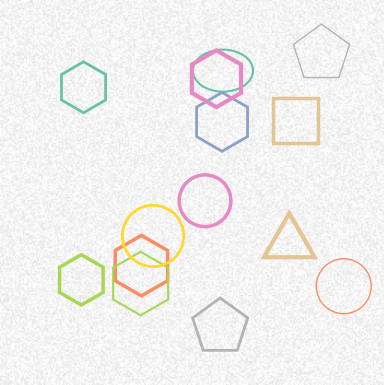[{"shape": "oval", "thickness": 1.5, "radius": 0.39, "center": [0.579, 0.816]}, {"shape": "hexagon", "thickness": 2, "radius": 0.33, "center": [0.217, 0.773]}, {"shape": "hexagon", "thickness": 2.5, "radius": 0.39, "center": [0.367, 0.31]}, {"shape": "circle", "thickness": 1, "radius": 0.36, "center": [0.893, 0.257]}, {"shape": "hexagon", "thickness": 2, "radius": 0.38, "center": [0.577, 0.683]}, {"shape": "circle", "thickness": 2.5, "radius": 0.34, "center": [0.533, 0.479]}, {"shape": "hexagon", "thickness": 3, "radius": 0.37, "center": [0.562, 0.796]}, {"shape": "hexagon", "thickness": 2.5, "radius": 0.33, "center": [0.211, 0.273]}, {"shape": "hexagon", "thickness": 1.5, "radius": 0.41, "center": [0.365, 0.263]}, {"shape": "circle", "thickness": 2, "radius": 0.4, "center": [0.398, 0.387]}, {"shape": "square", "thickness": 2.5, "radius": 0.29, "center": [0.766, 0.688]}, {"shape": "triangle", "thickness": 3, "radius": 0.38, "center": [0.751, 0.37]}, {"shape": "pentagon", "thickness": 1, "radius": 0.38, "center": [0.835, 0.861]}, {"shape": "pentagon", "thickness": 2, "radius": 0.38, "center": [0.572, 0.151]}]